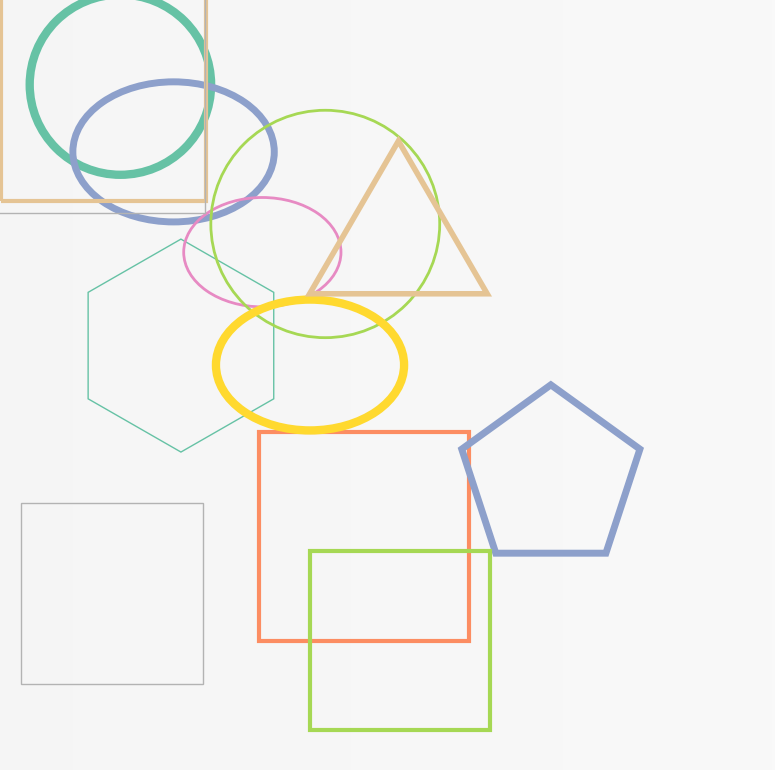[{"shape": "hexagon", "thickness": 0.5, "radius": 0.69, "center": [0.233, 0.551]}, {"shape": "circle", "thickness": 3, "radius": 0.59, "center": [0.155, 0.89]}, {"shape": "square", "thickness": 1.5, "radius": 0.68, "center": [0.47, 0.303]}, {"shape": "oval", "thickness": 2.5, "radius": 0.65, "center": [0.224, 0.803]}, {"shape": "pentagon", "thickness": 2.5, "radius": 0.6, "center": [0.711, 0.379]}, {"shape": "oval", "thickness": 1, "radius": 0.51, "center": [0.339, 0.672]}, {"shape": "circle", "thickness": 1, "radius": 0.74, "center": [0.42, 0.709]}, {"shape": "square", "thickness": 1.5, "radius": 0.58, "center": [0.516, 0.168]}, {"shape": "oval", "thickness": 3, "radius": 0.61, "center": [0.4, 0.526]}, {"shape": "triangle", "thickness": 2, "radius": 0.66, "center": [0.514, 0.685]}, {"shape": "square", "thickness": 1.5, "radius": 0.66, "center": [0.133, 0.872]}, {"shape": "square", "thickness": 0.5, "radius": 0.7, "center": [0.124, 0.863]}, {"shape": "square", "thickness": 0.5, "radius": 0.59, "center": [0.144, 0.229]}]